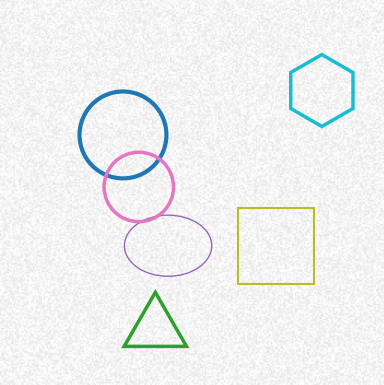[{"shape": "circle", "thickness": 3, "radius": 0.56, "center": [0.319, 0.65]}, {"shape": "triangle", "thickness": 2.5, "radius": 0.47, "center": [0.403, 0.147]}, {"shape": "oval", "thickness": 1, "radius": 0.57, "center": [0.437, 0.362]}, {"shape": "circle", "thickness": 2.5, "radius": 0.45, "center": [0.361, 0.514]}, {"shape": "square", "thickness": 1.5, "radius": 0.49, "center": [0.717, 0.361]}, {"shape": "hexagon", "thickness": 2.5, "radius": 0.47, "center": [0.836, 0.765]}]